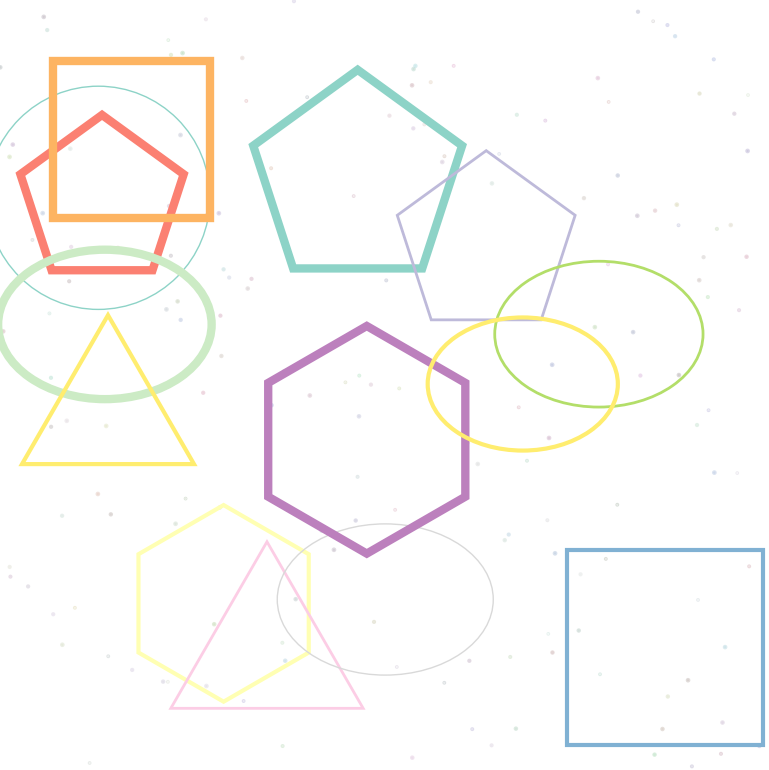[{"shape": "circle", "thickness": 0.5, "radius": 0.72, "center": [0.128, 0.743]}, {"shape": "pentagon", "thickness": 3, "radius": 0.71, "center": [0.465, 0.767]}, {"shape": "hexagon", "thickness": 1.5, "radius": 0.64, "center": [0.29, 0.216]}, {"shape": "pentagon", "thickness": 1, "radius": 0.61, "center": [0.631, 0.683]}, {"shape": "pentagon", "thickness": 3, "radius": 0.56, "center": [0.133, 0.739]}, {"shape": "square", "thickness": 1.5, "radius": 0.64, "center": [0.864, 0.159]}, {"shape": "square", "thickness": 3, "radius": 0.51, "center": [0.171, 0.819]}, {"shape": "oval", "thickness": 1, "radius": 0.68, "center": [0.778, 0.566]}, {"shape": "triangle", "thickness": 1, "radius": 0.72, "center": [0.347, 0.152]}, {"shape": "oval", "thickness": 0.5, "radius": 0.7, "center": [0.5, 0.221]}, {"shape": "hexagon", "thickness": 3, "radius": 0.74, "center": [0.476, 0.429]}, {"shape": "oval", "thickness": 3, "radius": 0.69, "center": [0.136, 0.579]}, {"shape": "triangle", "thickness": 1.5, "radius": 0.64, "center": [0.14, 0.462]}, {"shape": "oval", "thickness": 1.5, "radius": 0.62, "center": [0.679, 0.501]}]